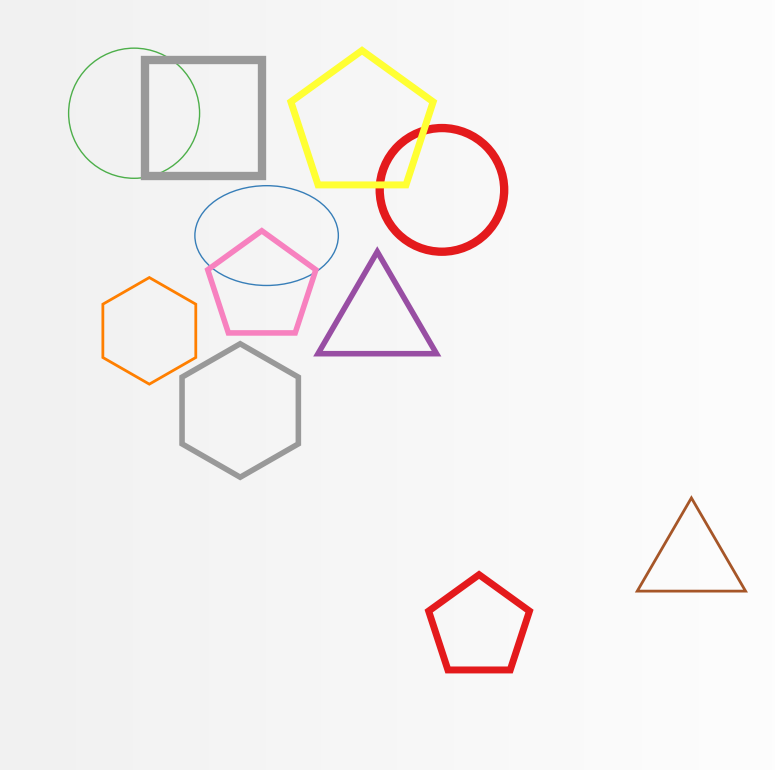[{"shape": "circle", "thickness": 3, "radius": 0.4, "center": [0.57, 0.753]}, {"shape": "pentagon", "thickness": 2.5, "radius": 0.34, "center": [0.618, 0.185]}, {"shape": "oval", "thickness": 0.5, "radius": 0.46, "center": [0.344, 0.694]}, {"shape": "circle", "thickness": 0.5, "radius": 0.42, "center": [0.173, 0.853]}, {"shape": "triangle", "thickness": 2, "radius": 0.44, "center": [0.487, 0.585]}, {"shape": "hexagon", "thickness": 1, "radius": 0.35, "center": [0.193, 0.57]}, {"shape": "pentagon", "thickness": 2.5, "radius": 0.48, "center": [0.467, 0.838]}, {"shape": "triangle", "thickness": 1, "radius": 0.4, "center": [0.892, 0.273]}, {"shape": "pentagon", "thickness": 2, "radius": 0.37, "center": [0.338, 0.627]}, {"shape": "hexagon", "thickness": 2, "radius": 0.43, "center": [0.31, 0.467]}, {"shape": "square", "thickness": 3, "radius": 0.38, "center": [0.262, 0.847]}]